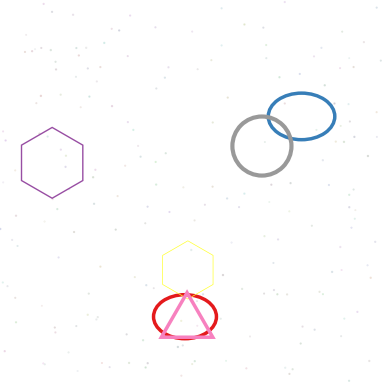[{"shape": "oval", "thickness": 2.5, "radius": 0.41, "center": [0.481, 0.177]}, {"shape": "oval", "thickness": 2.5, "radius": 0.43, "center": [0.783, 0.698]}, {"shape": "hexagon", "thickness": 1, "radius": 0.46, "center": [0.135, 0.577]}, {"shape": "hexagon", "thickness": 0.5, "radius": 0.38, "center": [0.488, 0.299]}, {"shape": "triangle", "thickness": 2.5, "radius": 0.39, "center": [0.486, 0.163]}, {"shape": "circle", "thickness": 3, "radius": 0.38, "center": [0.68, 0.621]}]